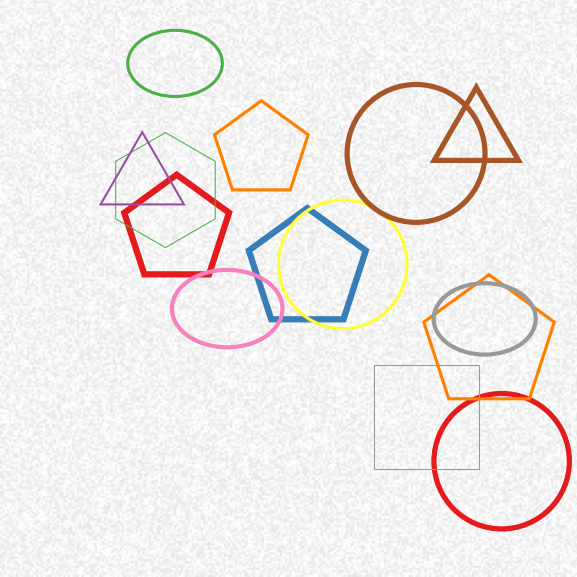[{"shape": "circle", "thickness": 2.5, "radius": 0.59, "center": [0.869, 0.2]}, {"shape": "pentagon", "thickness": 3, "radius": 0.48, "center": [0.306, 0.601]}, {"shape": "pentagon", "thickness": 3, "radius": 0.53, "center": [0.532, 0.532]}, {"shape": "oval", "thickness": 1.5, "radius": 0.41, "center": [0.303, 0.889]}, {"shape": "hexagon", "thickness": 0.5, "radius": 0.5, "center": [0.287, 0.67]}, {"shape": "triangle", "thickness": 1, "radius": 0.42, "center": [0.246, 0.687]}, {"shape": "pentagon", "thickness": 1.5, "radius": 0.43, "center": [0.453, 0.739]}, {"shape": "pentagon", "thickness": 1.5, "radius": 0.59, "center": [0.847, 0.405]}, {"shape": "circle", "thickness": 1.5, "radius": 0.56, "center": [0.594, 0.541]}, {"shape": "circle", "thickness": 2.5, "radius": 0.6, "center": [0.72, 0.733]}, {"shape": "triangle", "thickness": 2.5, "radius": 0.42, "center": [0.825, 0.764]}, {"shape": "oval", "thickness": 2, "radius": 0.48, "center": [0.393, 0.465]}, {"shape": "oval", "thickness": 2, "radius": 0.44, "center": [0.839, 0.447]}, {"shape": "square", "thickness": 0.5, "radius": 0.45, "center": [0.738, 0.277]}]